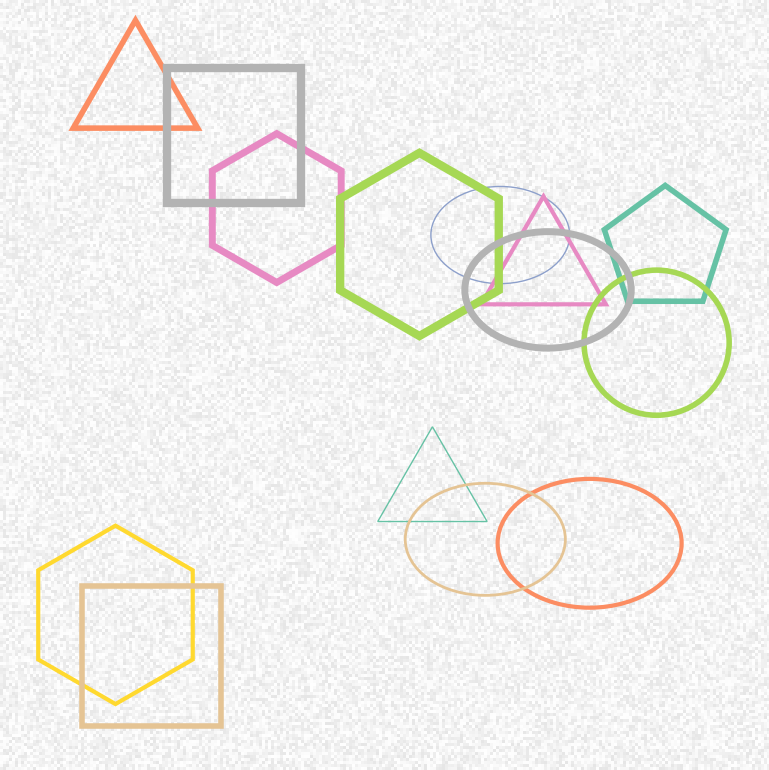[{"shape": "triangle", "thickness": 0.5, "radius": 0.41, "center": [0.562, 0.364]}, {"shape": "pentagon", "thickness": 2, "radius": 0.42, "center": [0.864, 0.676]}, {"shape": "oval", "thickness": 1.5, "radius": 0.6, "center": [0.766, 0.294]}, {"shape": "triangle", "thickness": 2, "radius": 0.47, "center": [0.176, 0.88]}, {"shape": "oval", "thickness": 0.5, "radius": 0.45, "center": [0.65, 0.695]}, {"shape": "hexagon", "thickness": 2.5, "radius": 0.48, "center": [0.359, 0.73]}, {"shape": "triangle", "thickness": 1.5, "radius": 0.47, "center": [0.706, 0.652]}, {"shape": "hexagon", "thickness": 3, "radius": 0.59, "center": [0.545, 0.683]}, {"shape": "circle", "thickness": 2, "radius": 0.47, "center": [0.853, 0.555]}, {"shape": "hexagon", "thickness": 1.5, "radius": 0.58, "center": [0.15, 0.201]}, {"shape": "square", "thickness": 2, "radius": 0.45, "center": [0.197, 0.148]}, {"shape": "oval", "thickness": 1, "radius": 0.52, "center": [0.63, 0.3]}, {"shape": "oval", "thickness": 2.5, "radius": 0.54, "center": [0.712, 0.624]}, {"shape": "square", "thickness": 3, "radius": 0.44, "center": [0.304, 0.824]}]